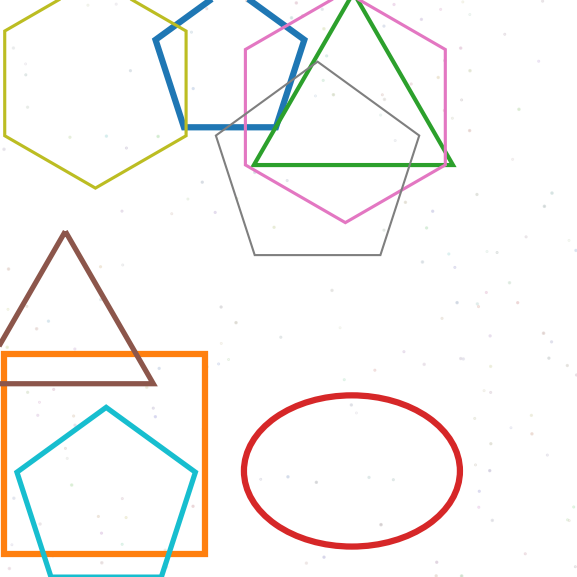[{"shape": "pentagon", "thickness": 3, "radius": 0.68, "center": [0.398, 0.888]}, {"shape": "square", "thickness": 3, "radius": 0.87, "center": [0.181, 0.213]}, {"shape": "triangle", "thickness": 2, "radius": 1.0, "center": [0.612, 0.813]}, {"shape": "oval", "thickness": 3, "radius": 0.94, "center": [0.609, 0.184]}, {"shape": "triangle", "thickness": 2.5, "radius": 0.88, "center": [0.113, 0.423]}, {"shape": "hexagon", "thickness": 1.5, "radius": 1.0, "center": [0.598, 0.814]}, {"shape": "pentagon", "thickness": 1, "radius": 0.93, "center": [0.55, 0.707]}, {"shape": "hexagon", "thickness": 1.5, "radius": 0.91, "center": [0.165, 0.855]}, {"shape": "pentagon", "thickness": 2.5, "radius": 0.81, "center": [0.184, 0.131]}]